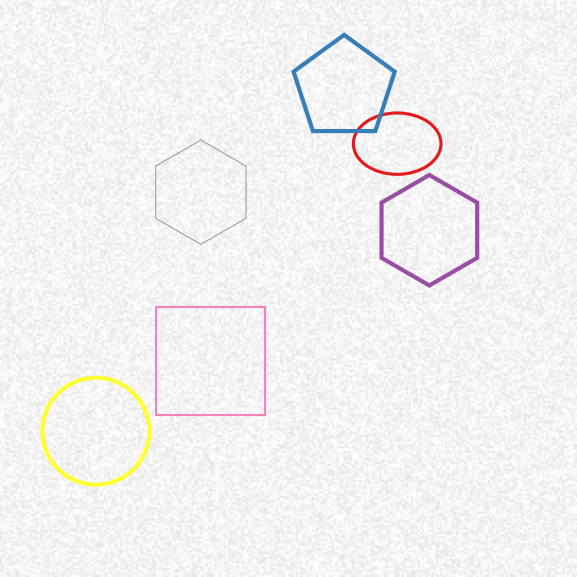[{"shape": "oval", "thickness": 1.5, "radius": 0.38, "center": [0.688, 0.75]}, {"shape": "pentagon", "thickness": 2, "radius": 0.46, "center": [0.596, 0.847]}, {"shape": "hexagon", "thickness": 2, "radius": 0.48, "center": [0.743, 0.6]}, {"shape": "circle", "thickness": 2, "radius": 0.46, "center": [0.166, 0.253]}, {"shape": "square", "thickness": 1, "radius": 0.47, "center": [0.364, 0.374]}, {"shape": "hexagon", "thickness": 0.5, "radius": 0.45, "center": [0.348, 0.666]}]